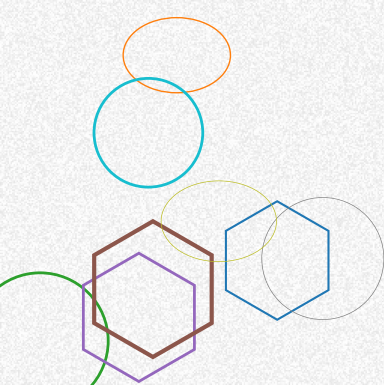[{"shape": "hexagon", "thickness": 1.5, "radius": 0.77, "center": [0.72, 0.323]}, {"shape": "oval", "thickness": 1, "radius": 0.7, "center": [0.459, 0.857]}, {"shape": "circle", "thickness": 2, "radius": 0.88, "center": [0.104, 0.114]}, {"shape": "hexagon", "thickness": 2, "radius": 0.83, "center": [0.361, 0.176]}, {"shape": "hexagon", "thickness": 3, "radius": 0.88, "center": [0.397, 0.249]}, {"shape": "circle", "thickness": 0.5, "radius": 0.79, "center": [0.838, 0.328]}, {"shape": "oval", "thickness": 0.5, "radius": 0.75, "center": [0.568, 0.425]}, {"shape": "circle", "thickness": 2, "radius": 0.71, "center": [0.385, 0.655]}]